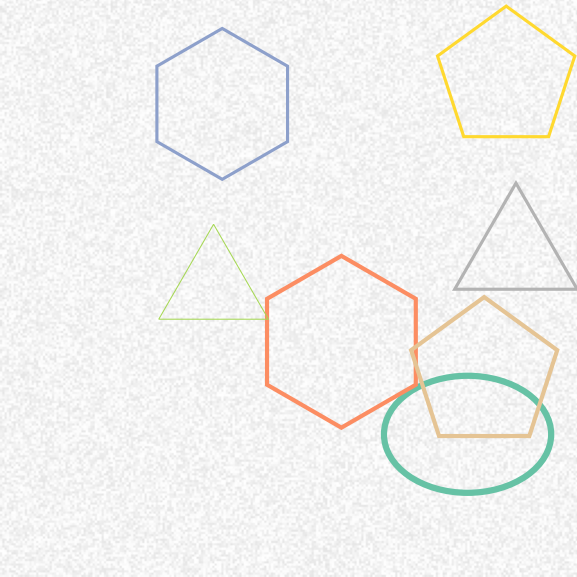[{"shape": "oval", "thickness": 3, "radius": 0.72, "center": [0.81, 0.247]}, {"shape": "hexagon", "thickness": 2, "radius": 0.74, "center": [0.591, 0.407]}, {"shape": "hexagon", "thickness": 1.5, "radius": 0.65, "center": [0.385, 0.819]}, {"shape": "triangle", "thickness": 0.5, "radius": 0.55, "center": [0.37, 0.501]}, {"shape": "pentagon", "thickness": 1.5, "radius": 0.62, "center": [0.876, 0.864]}, {"shape": "pentagon", "thickness": 2, "radius": 0.66, "center": [0.838, 0.352]}, {"shape": "triangle", "thickness": 1.5, "radius": 0.61, "center": [0.893, 0.56]}]